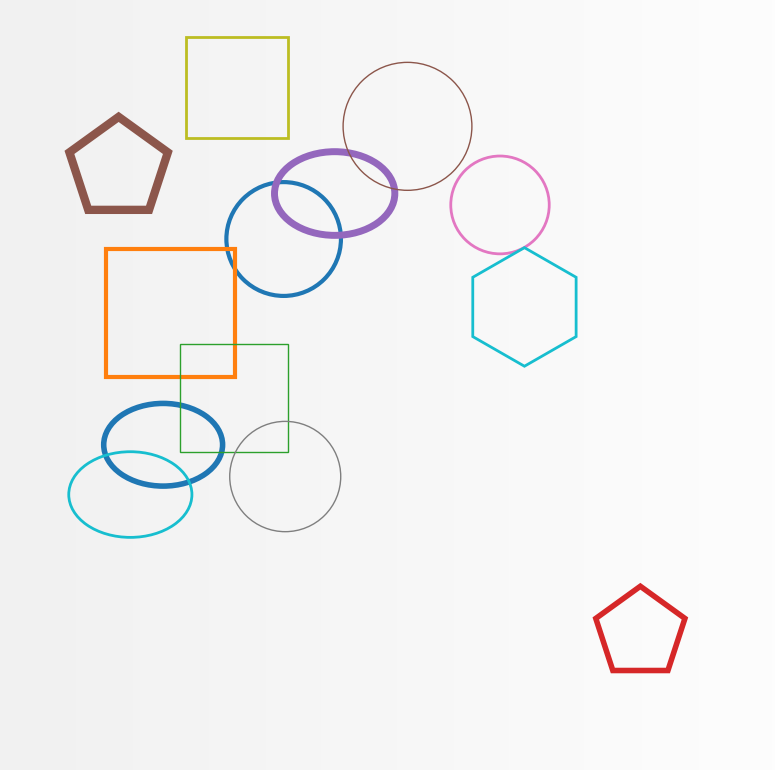[{"shape": "circle", "thickness": 1.5, "radius": 0.37, "center": [0.366, 0.69]}, {"shape": "oval", "thickness": 2, "radius": 0.38, "center": [0.211, 0.422]}, {"shape": "square", "thickness": 1.5, "radius": 0.41, "center": [0.22, 0.594]}, {"shape": "square", "thickness": 0.5, "radius": 0.35, "center": [0.302, 0.483]}, {"shape": "pentagon", "thickness": 2, "radius": 0.3, "center": [0.826, 0.178]}, {"shape": "oval", "thickness": 2.5, "radius": 0.39, "center": [0.432, 0.749]}, {"shape": "pentagon", "thickness": 3, "radius": 0.33, "center": [0.153, 0.781]}, {"shape": "circle", "thickness": 0.5, "radius": 0.42, "center": [0.526, 0.836]}, {"shape": "circle", "thickness": 1, "radius": 0.32, "center": [0.645, 0.734]}, {"shape": "circle", "thickness": 0.5, "radius": 0.36, "center": [0.368, 0.381]}, {"shape": "square", "thickness": 1, "radius": 0.33, "center": [0.306, 0.886]}, {"shape": "hexagon", "thickness": 1, "radius": 0.38, "center": [0.677, 0.601]}, {"shape": "oval", "thickness": 1, "radius": 0.4, "center": [0.168, 0.358]}]